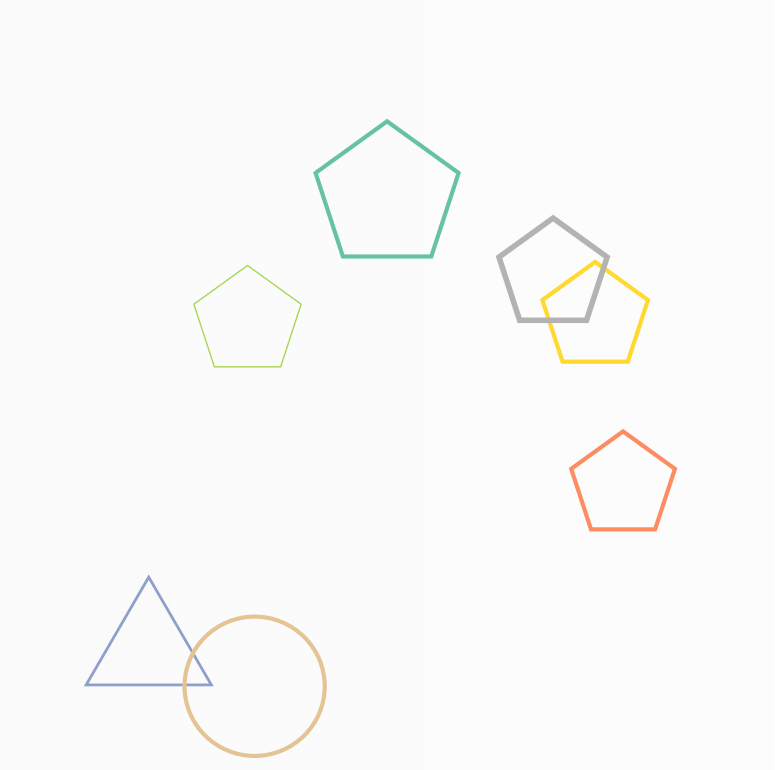[{"shape": "pentagon", "thickness": 1.5, "radius": 0.49, "center": [0.499, 0.745]}, {"shape": "pentagon", "thickness": 1.5, "radius": 0.35, "center": [0.804, 0.369]}, {"shape": "triangle", "thickness": 1, "radius": 0.47, "center": [0.192, 0.157]}, {"shape": "pentagon", "thickness": 0.5, "radius": 0.36, "center": [0.319, 0.582]}, {"shape": "pentagon", "thickness": 1.5, "radius": 0.36, "center": [0.768, 0.588]}, {"shape": "circle", "thickness": 1.5, "radius": 0.45, "center": [0.329, 0.109]}, {"shape": "pentagon", "thickness": 2, "radius": 0.37, "center": [0.714, 0.643]}]